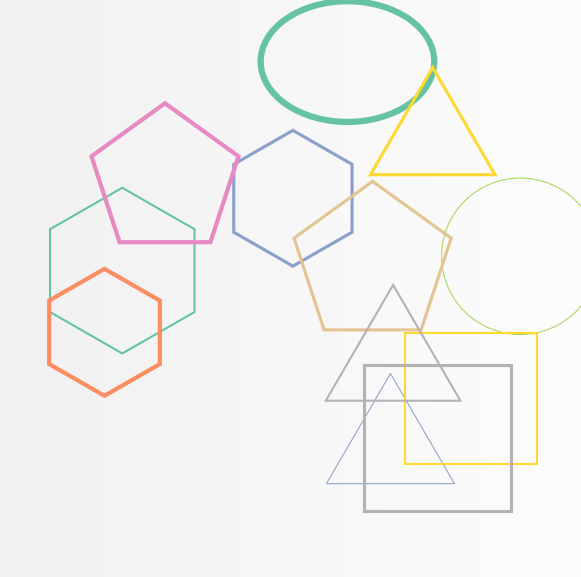[{"shape": "hexagon", "thickness": 1, "radius": 0.72, "center": [0.21, 0.531]}, {"shape": "oval", "thickness": 3, "radius": 0.75, "center": [0.598, 0.893]}, {"shape": "hexagon", "thickness": 2, "radius": 0.55, "center": [0.18, 0.424]}, {"shape": "hexagon", "thickness": 1.5, "radius": 0.59, "center": [0.504, 0.656]}, {"shape": "triangle", "thickness": 0.5, "radius": 0.64, "center": [0.672, 0.225]}, {"shape": "pentagon", "thickness": 2, "radius": 0.66, "center": [0.284, 0.687]}, {"shape": "circle", "thickness": 0.5, "radius": 0.68, "center": [0.895, 0.555]}, {"shape": "square", "thickness": 1, "radius": 0.57, "center": [0.81, 0.309]}, {"shape": "triangle", "thickness": 1.5, "radius": 0.62, "center": [0.744, 0.758]}, {"shape": "pentagon", "thickness": 1.5, "radius": 0.71, "center": [0.641, 0.543]}, {"shape": "triangle", "thickness": 1, "radius": 0.67, "center": [0.676, 0.372]}, {"shape": "square", "thickness": 1.5, "radius": 0.63, "center": [0.752, 0.24]}]